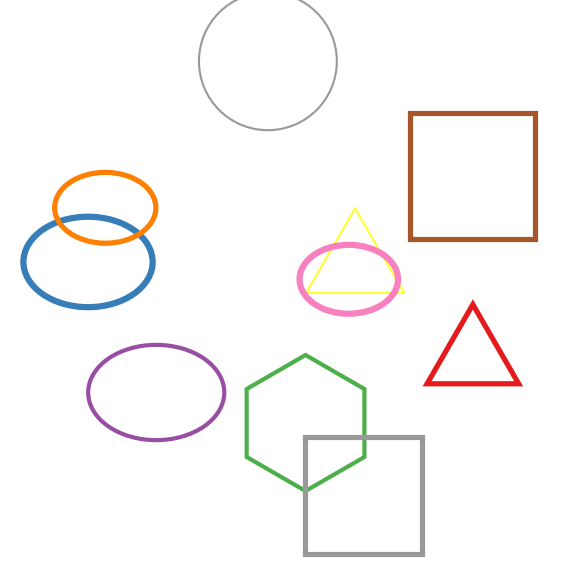[{"shape": "triangle", "thickness": 2.5, "radius": 0.46, "center": [0.819, 0.38]}, {"shape": "oval", "thickness": 3, "radius": 0.56, "center": [0.152, 0.546]}, {"shape": "hexagon", "thickness": 2, "radius": 0.59, "center": [0.529, 0.267]}, {"shape": "oval", "thickness": 2, "radius": 0.59, "center": [0.271, 0.319]}, {"shape": "oval", "thickness": 2.5, "radius": 0.44, "center": [0.182, 0.639]}, {"shape": "triangle", "thickness": 1, "radius": 0.49, "center": [0.615, 0.541]}, {"shape": "square", "thickness": 2.5, "radius": 0.54, "center": [0.818, 0.694]}, {"shape": "oval", "thickness": 3, "radius": 0.43, "center": [0.604, 0.516]}, {"shape": "square", "thickness": 2.5, "radius": 0.5, "center": [0.629, 0.141]}, {"shape": "circle", "thickness": 1, "radius": 0.6, "center": [0.464, 0.893]}]